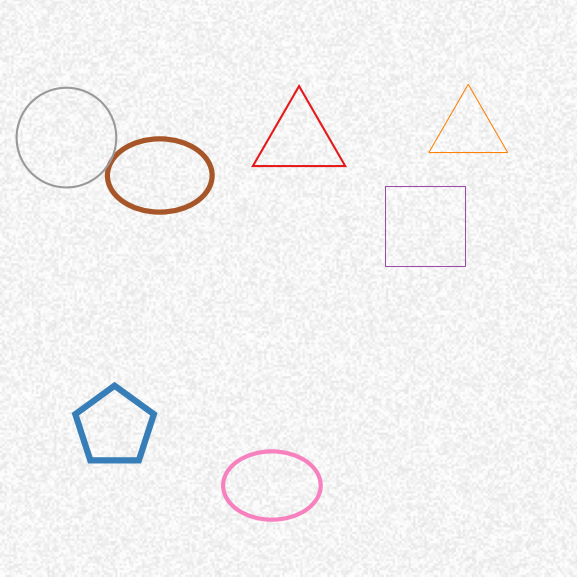[{"shape": "triangle", "thickness": 1, "radius": 0.46, "center": [0.518, 0.758]}, {"shape": "pentagon", "thickness": 3, "radius": 0.36, "center": [0.198, 0.26]}, {"shape": "square", "thickness": 0.5, "radius": 0.35, "center": [0.736, 0.608]}, {"shape": "triangle", "thickness": 0.5, "radius": 0.39, "center": [0.811, 0.774]}, {"shape": "oval", "thickness": 2.5, "radius": 0.45, "center": [0.277, 0.695]}, {"shape": "oval", "thickness": 2, "radius": 0.42, "center": [0.471, 0.158]}, {"shape": "circle", "thickness": 1, "radius": 0.43, "center": [0.115, 0.761]}]